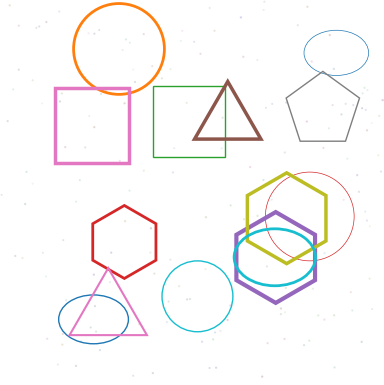[{"shape": "oval", "thickness": 0.5, "radius": 0.42, "center": [0.874, 0.863]}, {"shape": "oval", "thickness": 1, "radius": 0.45, "center": [0.243, 0.17]}, {"shape": "circle", "thickness": 2, "radius": 0.59, "center": [0.309, 0.873]}, {"shape": "square", "thickness": 1, "radius": 0.46, "center": [0.491, 0.685]}, {"shape": "hexagon", "thickness": 2, "radius": 0.47, "center": [0.323, 0.371]}, {"shape": "circle", "thickness": 0.5, "radius": 0.58, "center": [0.805, 0.438]}, {"shape": "hexagon", "thickness": 3, "radius": 0.59, "center": [0.716, 0.331]}, {"shape": "triangle", "thickness": 2.5, "radius": 0.5, "center": [0.592, 0.689]}, {"shape": "square", "thickness": 2.5, "radius": 0.48, "center": [0.239, 0.674]}, {"shape": "triangle", "thickness": 1.5, "radius": 0.58, "center": [0.281, 0.188]}, {"shape": "pentagon", "thickness": 1, "radius": 0.5, "center": [0.839, 0.714]}, {"shape": "hexagon", "thickness": 2.5, "radius": 0.59, "center": [0.745, 0.433]}, {"shape": "oval", "thickness": 2, "radius": 0.53, "center": [0.714, 0.332]}, {"shape": "circle", "thickness": 1, "radius": 0.46, "center": [0.513, 0.23]}]